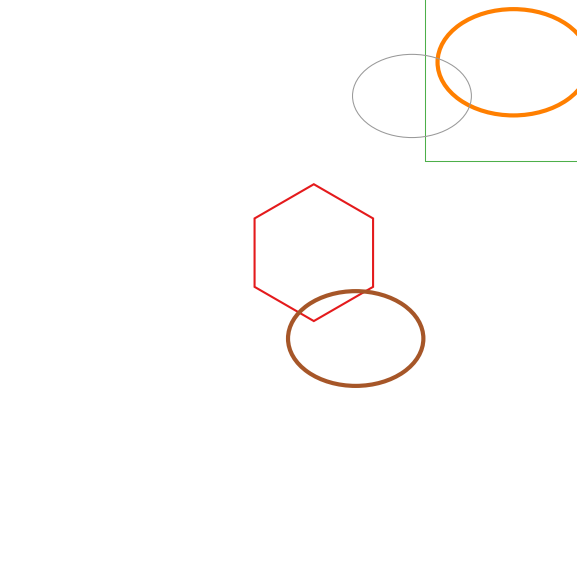[{"shape": "hexagon", "thickness": 1, "radius": 0.59, "center": [0.543, 0.562]}, {"shape": "square", "thickness": 0.5, "radius": 0.7, "center": [0.876, 0.86]}, {"shape": "oval", "thickness": 2, "radius": 0.66, "center": [0.889, 0.891]}, {"shape": "oval", "thickness": 2, "radius": 0.59, "center": [0.616, 0.413]}, {"shape": "oval", "thickness": 0.5, "radius": 0.51, "center": [0.713, 0.833]}]